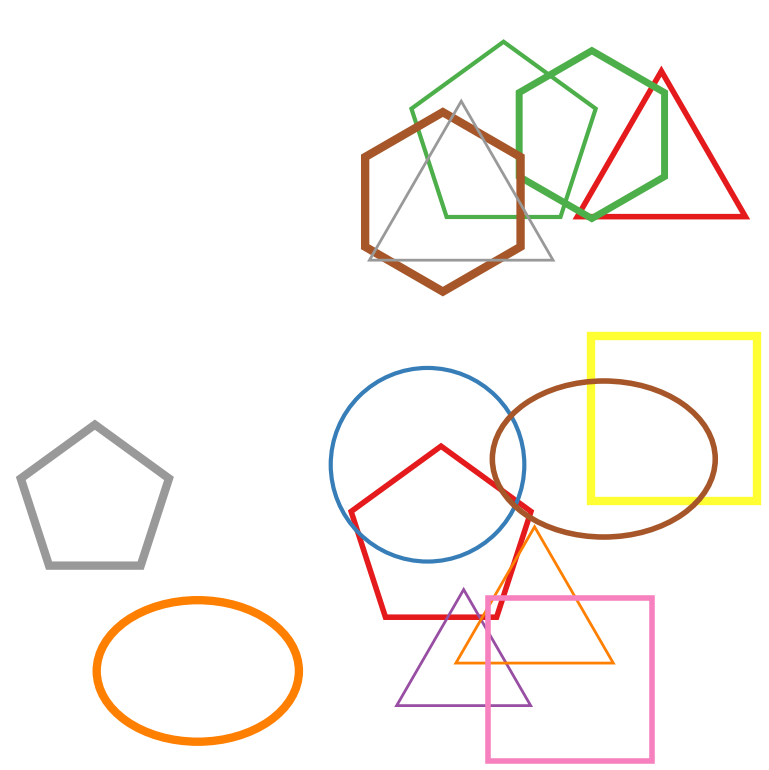[{"shape": "pentagon", "thickness": 2, "radius": 0.61, "center": [0.573, 0.298]}, {"shape": "triangle", "thickness": 2, "radius": 0.63, "center": [0.859, 0.782]}, {"shape": "circle", "thickness": 1.5, "radius": 0.63, "center": [0.555, 0.396]}, {"shape": "hexagon", "thickness": 2.5, "radius": 0.55, "center": [0.769, 0.825]}, {"shape": "pentagon", "thickness": 1.5, "radius": 0.63, "center": [0.654, 0.82]}, {"shape": "triangle", "thickness": 1, "radius": 0.5, "center": [0.602, 0.134]}, {"shape": "triangle", "thickness": 1, "radius": 0.59, "center": [0.694, 0.198]}, {"shape": "oval", "thickness": 3, "radius": 0.66, "center": [0.257, 0.129]}, {"shape": "square", "thickness": 3, "radius": 0.54, "center": [0.875, 0.456]}, {"shape": "oval", "thickness": 2, "radius": 0.72, "center": [0.784, 0.404]}, {"shape": "hexagon", "thickness": 3, "radius": 0.58, "center": [0.575, 0.738]}, {"shape": "square", "thickness": 2, "radius": 0.53, "center": [0.74, 0.117]}, {"shape": "pentagon", "thickness": 3, "radius": 0.51, "center": [0.123, 0.347]}, {"shape": "triangle", "thickness": 1, "radius": 0.69, "center": [0.599, 0.731]}]